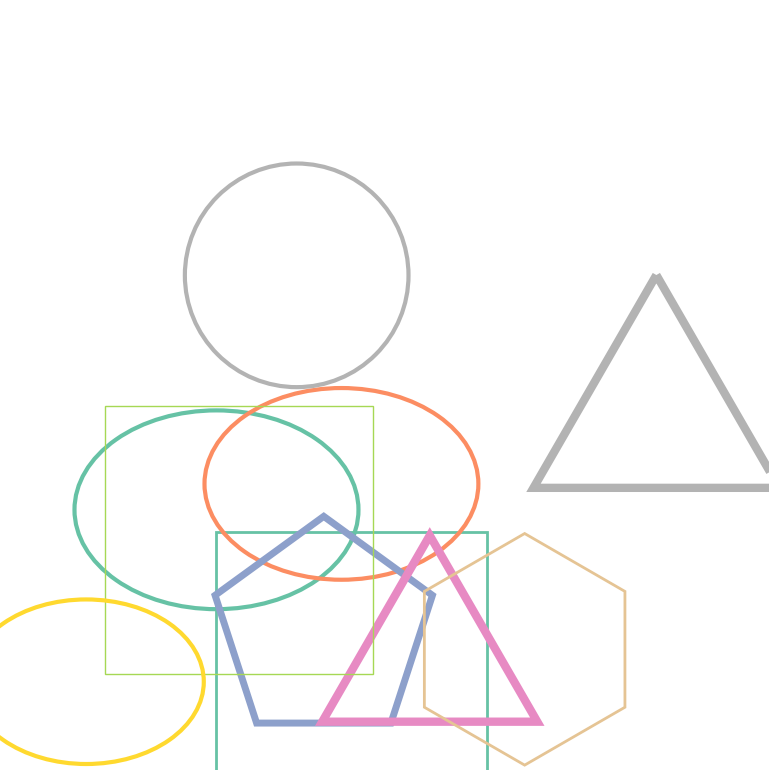[{"shape": "oval", "thickness": 1.5, "radius": 0.92, "center": [0.281, 0.338]}, {"shape": "square", "thickness": 1, "radius": 0.88, "center": [0.457, 0.133]}, {"shape": "oval", "thickness": 1.5, "radius": 0.89, "center": [0.443, 0.372]}, {"shape": "pentagon", "thickness": 2.5, "radius": 0.74, "center": [0.42, 0.181]}, {"shape": "triangle", "thickness": 3, "radius": 0.81, "center": [0.558, 0.143]}, {"shape": "square", "thickness": 0.5, "radius": 0.87, "center": [0.311, 0.298]}, {"shape": "oval", "thickness": 1.5, "radius": 0.76, "center": [0.112, 0.115]}, {"shape": "hexagon", "thickness": 1, "radius": 0.75, "center": [0.681, 0.157]}, {"shape": "circle", "thickness": 1.5, "radius": 0.73, "center": [0.385, 0.642]}, {"shape": "triangle", "thickness": 3, "radius": 0.92, "center": [0.852, 0.459]}]